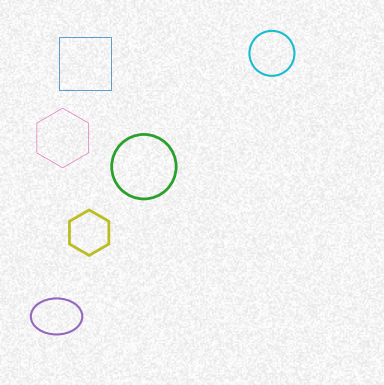[{"shape": "square", "thickness": 0.5, "radius": 0.34, "center": [0.22, 0.835]}, {"shape": "circle", "thickness": 2, "radius": 0.42, "center": [0.374, 0.567]}, {"shape": "oval", "thickness": 1.5, "radius": 0.33, "center": [0.147, 0.178]}, {"shape": "hexagon", "thickness": 0.5, "radius": 0.39, "center": [0.163, 0.642]}, {"shape": "hexagon", "thickness": 2, "radius": 0.3, "center": [0.232, 0.396]}, {"shape": "circle", "thickness": 1.5, "radius": 0.29, "center": [0.706, 0.861]}]